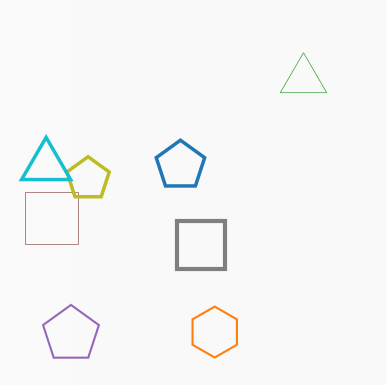[{"shape": "pentagon", "thickness": 2.5, "radius": 0.33, "center": [0.466, 0.57]}, {"shape": "hexagon", "thickness": 1.5, "radius": 0.33, "center": [0.554, 0.138]}, {"shape": "triangle", "thickness": 0.5, "radius": 0.35, "center": [0.783, 0.794]}, {"shape": "pentagon", "thickness": 1.5, "radius": 0.38, "center": [0.183, 0.132]}, {"shape": "square", "thickness": 0.5, "radius": 0.34, "center": [0.133, 0.434]}, {"shape": "square", "thickness": 3, "radius": 0.31, "center": [0.519, 0.363]}, {"shape": "pentagon", "thickness": 2.5, "radius": 0.29, "center": [0.227, 0.535]}, {"shape": "triangle", "thickness": 2.5, "radius": 0.37, "center": [0.119, 0.57]}]